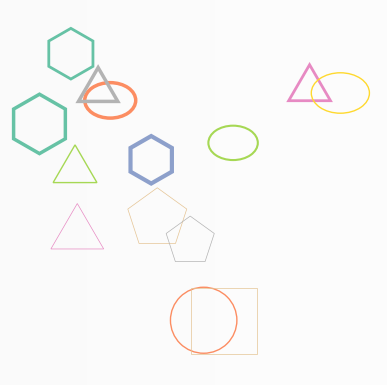[{"shape": "hexagon", "thickness": 2.5, "radius": 0.39, "center": [0.102, 0.678]}, {"shape": "hexagon", "thickness": 2, "radius": 0.33, "center": [0.183, 0.861]}, {"shape": "oval", "thickness": 2.5, "radius": 0.33, "center": [0.284, 0.739]}, {"shape": "circle", "thickness": 1, "radius": 0.43, "center": [0.526, 0.168]}, {"shape": "hexagon", "thickness": 3, "radius": 0.31, "center": [0.39, 0.585]}, {"shape": "triangle", "thickness": 0.5, "radius": 0.39, "center": [0.199, 0.393]}, {"shape": "triangle", "thickness": 2, "radius": 0.31, "center": [0.799, 0.77]}, {"shape": "triangle", "thickness": 1, "radius": 0.33, "center": [0.194, 0.558]}, {"shape": "oval", "thickness": 1.5, "radius": 0.32, "center": [0.602, 0.629]}, {"shape": "oval", "thickness": 1, "radius": 0.38, "center": [0.878, 0.758]}, {"shape": "square", "thickness": 0.5, "radius": 0.43, "center": [0.579, 0.167]}, {"shape": "pentagon", "thickness": 0.5, "radius": 0.4, "center": [0.406, 0.432]}, {"shape": "triangle", "thickness": 2.5, "radius": 0.29, "center": [0.253, 0.766]}, {"shape": "pentagon", "thickness": 0.5, "radius": 0.33, "center": [0.491, 0.373]}]